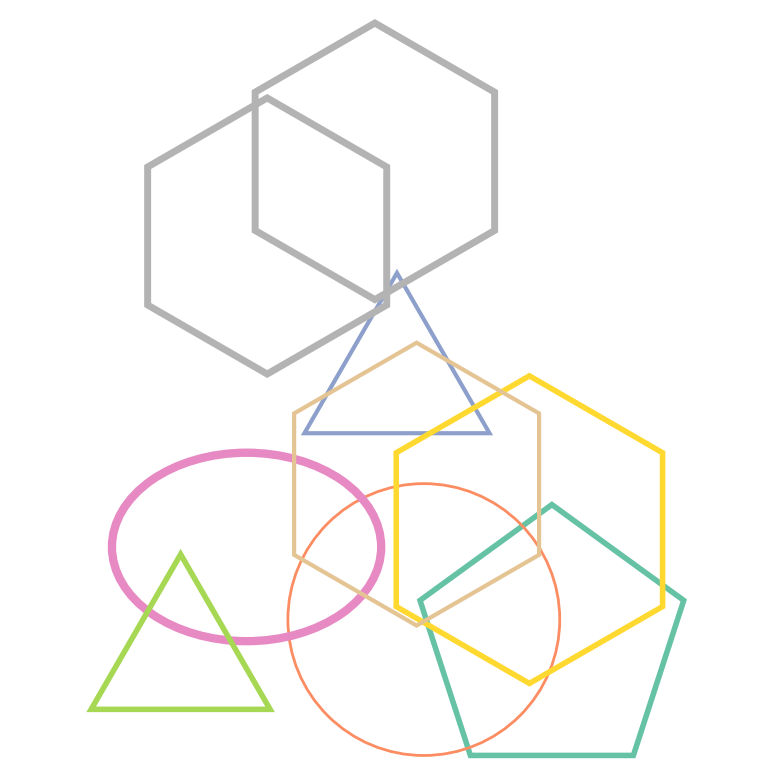[{"shape": "pentagon", "thickness": 2, "radius": 0.9, "center": [0.717, 0.165]}, {"shape": "circle", "thickness": 1, "radius": 0.88, "center": [0.55, 0.195]}, {"shape": "triangle", "thickness": 1.5, "radius": 0.69, "center": [0.516, 0.507]}, {"shape": "oval", "thickness": 3, "radius": 0.87, "center": [0.32, 0.29]}, {"shape": "triangle", "thickness": 2, "radius": 0.67, "center": [0.235, 0.146]}, {"shape": "hexagon", "thickness": 2, "radius": 1.0, "center": [0.688, 0.312]}, {"shape": "hexagon", "thickness": 1.5, "radius": 0.92, "center": [0.541, 0.371]}, {"shape": "hexagon", "thickness": 2.5, "radius": 0.9, "center": [0.487, 0.79]}, {"shape": "hexagon", "thickness": 2.5, "radius": 0.9, "center": [0.347, 0.694]}]